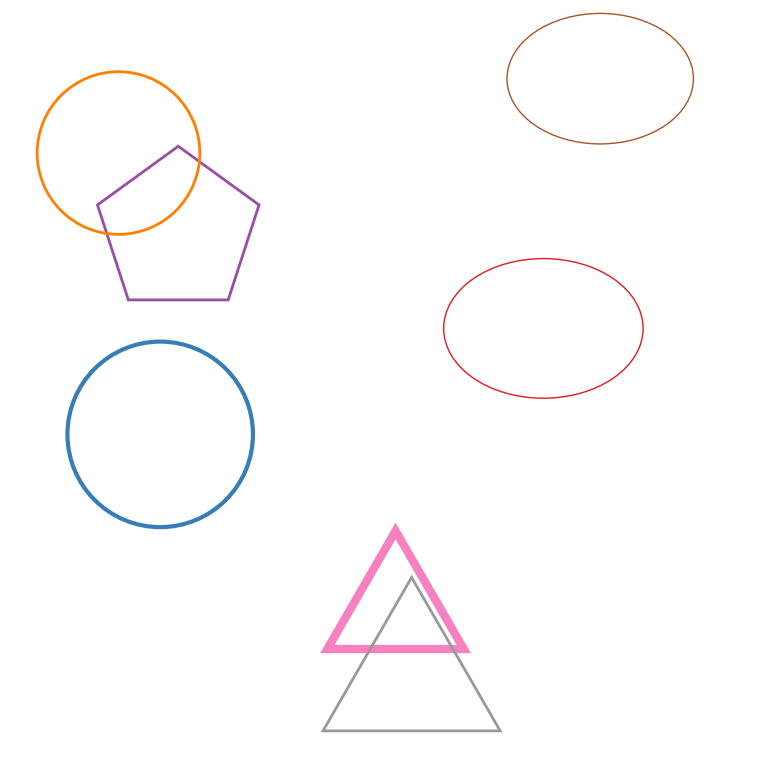[{"shape": "oval", "thickness": 0.5, "radius": 0.65, "center": [0.706, 0.574]}, {"shape": "circle", "thickness": 1.5, "radius": 0.6, "center": [0.208, 0.436]}, {"shape": "pentagon", "thickness": 1, "radius": 0.55, "center": [0.232, 0.7]}, {"shape": "circle", "thickness": 1, "radius": 0.53, "center": [0.154, 0.801]}, {"shape": "oval", "thickness": 0.5, "radius": 0.61, "center": [0.78, 0.898]}, {"shape": "triangle", "thickness": 3, "radius": 0.51, "center": [0.514, 0.208]}, {"shape": "triangle", "thickness": 1, "radius": 0.66, "center": [0.535, 0.117]}]